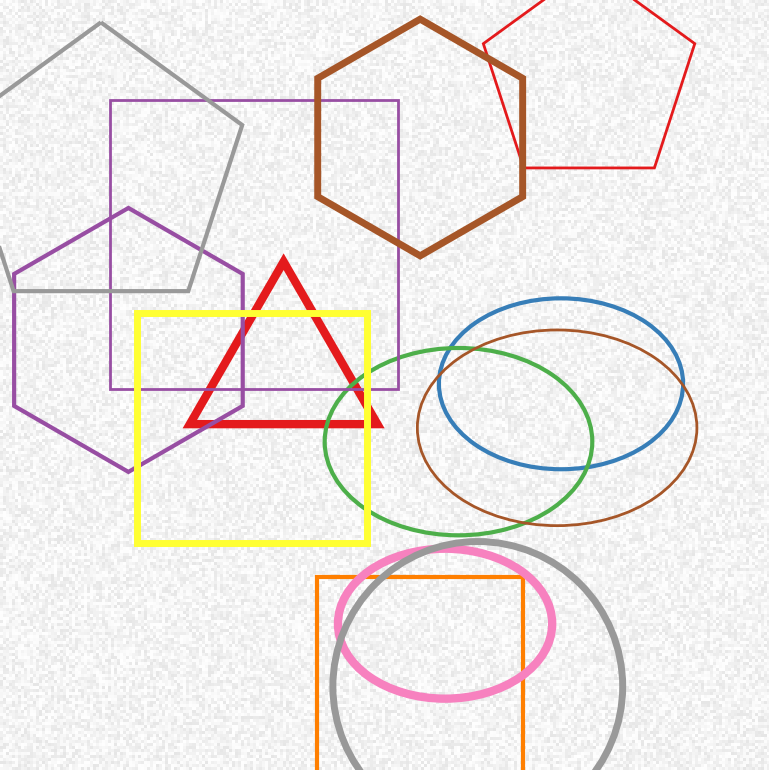[{"shape": "triangle", "thickness": 3, "radius": 0.7, "center": [0.368, 0.519]}, {"shape": "pentagon", "thickness": 1, "radius": 0.72, "center": [0.765, 0.899]}, {"shape": "oval", "thickness": 1.5, "radius": 0.79, "center": [0.729, 0.502]}, {"shape": "oval", "thickness": 1.5, "radius": 0.87, "center": [0.595, 0.426]}, {"shape": "square", "thickness": 1, "radius": 0.94, "center": [0.33, 0.683]}, {"shape": "hexagon", "thickness": 1.5, "radius": 0.86, "center": [0.167, 0.559]}, {"shape": "square", "thickness": 1.5, "radius": 0.67, "center": [0.545, 0.117]}, {"shape": "square", "thickness": 2.5, "radius": 0.75, "center": [0.328, 0.444]}, {"shape": "oval", "thickness": 1, "radius": 0.91, "center": [0.724, 0.444]}, {"shape": "hexagon", "thickness": 2.5, "radius": 0.77, "center": [0.546, 0.821]}, {"shape": "oval", "thickness": 3, "radius": 0.7, "center": [0.578, 0.19]}, {"shape": "circle", "thickness": 2.5, "radius": 0.94, "center": [0.62, 0.109]}, {"shape": "pentagon", "thickness": 1.5, "radius": 0.96, "center": [0.131, 0.778]}]